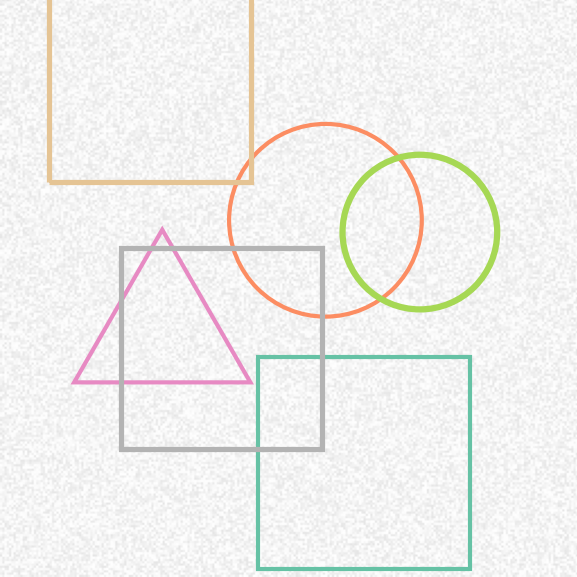[{"shape": "square", "thickness": 2, "radius": 0.92, "center": [0.631, 0.197]}, {"shape": "circle", "thickness": 2, "radius": 0.83, "center": [0.564, 0.618]}, {"shape": "triangle", "thickness": 2, "radius": 0.88, "center": [0.281, 0.425]}, {"shape": "circle", "thickness": 3, "radius": 0.67, "center": [0.727, 0.597]}, {"shape": "square", "thickness": 2.5, "radius": 0.88, "center": [0.26, 0.86]}, {"shape": "square", "thickness": 2.5, "radius": 0.87, "center": [0.384, 0.396]}]